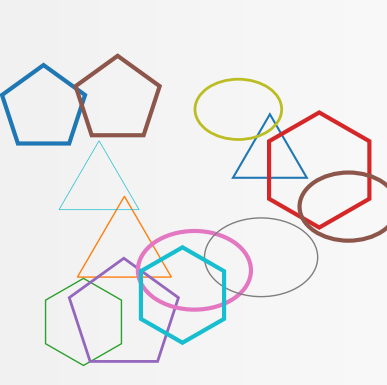[{"shape": "triangle", "thickness": 1.5, "radius": 0.55, "center": [0.696, 0.593]}, {"shape": "pentagon", "thickness": 3, "radius": 0.56, "center": [0.112, 0.718]}, {"shape": "triangle", "thickness": 1, "radius": 0.7, "center": [0.321, 0.35]}, {"shape": "hexagon", "thickness": 1, "radius": 0.57, "center": [0.215, 0.164]}, {"shape": "hexagon", "thickness": 3, "radius": 0.75, "center": [0.824, 0.558]}, {"shape": "pentagon", "thickness": 2, "radius": 0.74, "center": [0.32, 0.181]}, {"shape": "oval", "thickness": 3, "radius": 0.63, "center": [0.899, 0.463]}, {"shape": "pentagon", "thickness": 3, "radius": 0.57, "center": [0.304, 0.741]}, {"shape": "oval", "thickness": 3, "radius": 0.73, "center": [0.502, 0.298]}, {"shape": "oval", "thickness": 1, "radius": 0.73, "center": [0.674, 0.332]}, {"shape": "oval", "thickness": 2, "radius": 0.56, "center": [0.615, 0.716]}, {"shape": "triangle", "thickness": 0.5, "radius": 0.6, "center": [0.256, 0.515]}, {"shape": "hexagon", "thickness": 3, "radius": 0.62, "center": [0.471, 0.234]}]